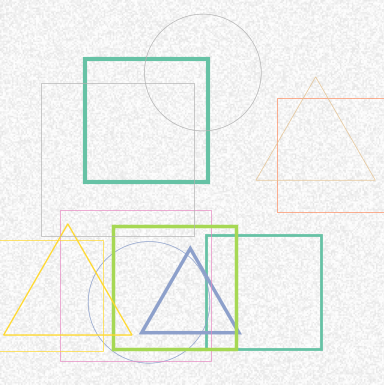[{"shape": "square", "thickness": 3, "radius": 0.8, "center": [0.381, 0.686]}, {"shape": "square", "thickness": 2, "radius": 0.75, "center": [0.684, 0.241]}, {"shape": "square", "thickness": 0.5, "radius": 0.74, "center": [0.868, 0.597]}, {"shape": "triangle", "thickness": 2.5, "radius": 0.73, "center": [0.494, 0.209]}, {"shape": "circle", "thickness": 0.5, "radius": 0.79, "center": [0.387, 0.215]}, {"shape": "square", "thickness": 0.5, "radius": 0.98, "center": [0.351, 0.259]}, {"shape": "square", "thickness": 2.5, "radius": 0.8, "center": [0.453, 0.253]}, {"shape": "square", "thickness": 0.5, "radius": 0.72, "center": [0.124, 0.232]}, {"shape": "triangle", "thickness": 1, "radius": 0.96, "center": [0.176, 0.226]}, {"shape": "triangle", "thickness": 0.5, "radius": 0.9, "center": [0.82, 0.621]}, {"shape": "square", "thickness": 0.5, "radius": 0.99, "center": [0.305, 0.586]}, {"shape": "circle", "thickness": 0.5, "radius": 0.76, "center": [0.527, 0.812]}]